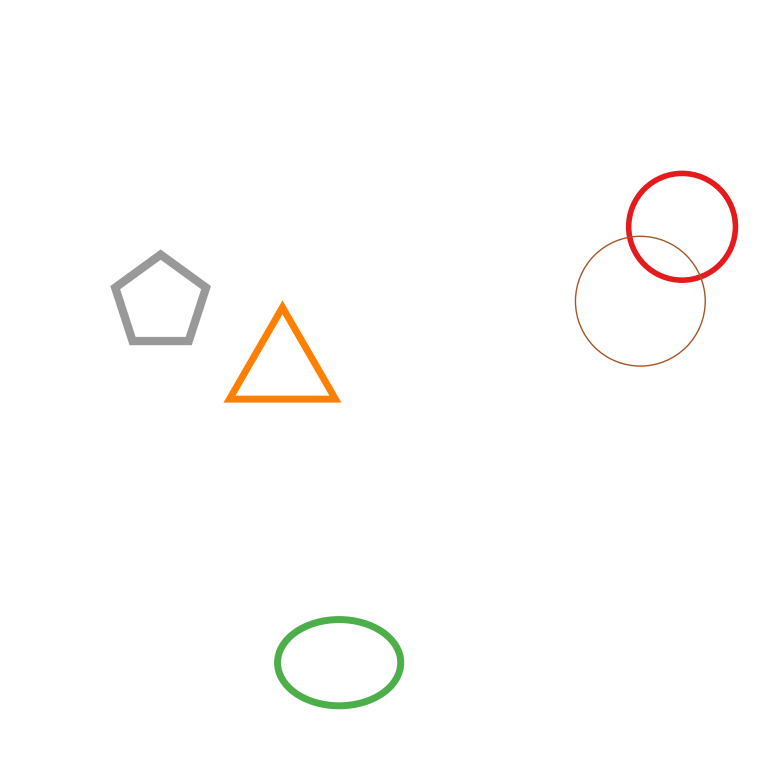[{"shape": "circle", "thickness": 2, "radius": 0.35, "center": [0.886, 0.705]}, {"shape": "oval", "thickness": 2.5, "radius": 0.4, "center": [0.44, 0.139]}, {"shape": "triangle", "thickness": 2.5, "radius": 0.4, "center": [0.367, 0.521]}, {"shape": "circle", "thickness": 0.5, "radius": 0.42, "center": [0.832, 0.609]}, {"shape": "pentagon", "thickness": 3, "radius": 0.31, "center": [0.209, 0.607]}]